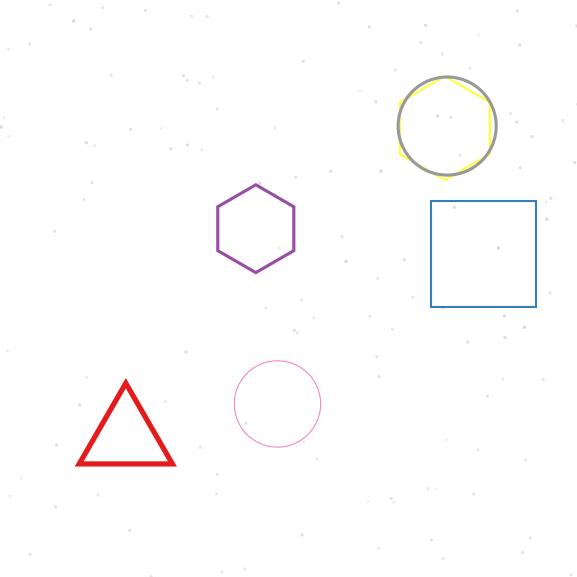[{"shape": "triangle", "thickness": 2.5, "radius": 0.47, "center": [0.218, 0.242]}, {"shape": "square", "thickness": 1, "radius": 0.46, "center": [0.837, 0.56]}, {"shape": "hexagon", "thickness": 1.5, "radius": 0.38, "center": [0.443, 0.603]}, {"shape": "hexagon", "thickness": 1, "radius": 0.45, "center": [0.77, 0.777]}, {"shape": "circle", "thickness": 0.5, "radius": 0.37, "center": [0.48, 0.3]}, {"shape": "circle", "thickness": 1.5, "radius": 0.42, "center": [0.774, 0.781]}]